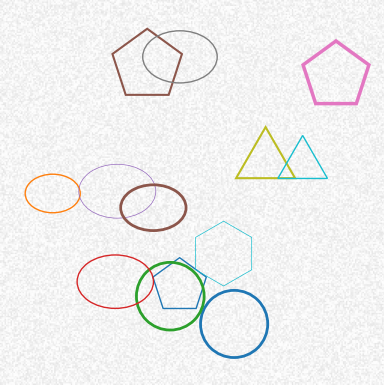[{"shape": "pentagon", "thickness": 1, "radius": 0.36, "center": [0.467, 0.258]}, {"shape": "circle", "thickness": 2, "radius": 0.44, "center": [0.608, 0.159]}, {"shape": "oval", "thickness": 1, "radius": 0.36, "center": [0.137, 0.497]}, {"shape": "circle", "thickness": 2, "radius": 0.44, "center": [0.442, 0.231]}, {"shape": "oval", "thickness": 1, "radius": 0.5, "center": [0.299, 0.268]}, {"shape": "oval", "thickness": 0.5, "radius": 0.5, "center": [0.305, 0.503]}, {"shape": "oval", "thickness": 2, "radius": 0.42, "center": [0.398, 0.46]}, {"shape": "pentagon", "thickness": 1.5, "radius": 0.47, "center": [0.382, 0.83]}, {"shape": "pentagon", "thickness": 2.5, "radius": 0.45, "center": [0.873, 0.804]}, {"shape": "oval", "thickness": 1, "radius": 0.48, "center": [0.467, 0.852]}, {"shape": "triangle", "thickness": 1.5, "radius": 0.44, "center": [0.69, 0.581]}, {"shape": "hexagon", "thickness": 0.5, "radius": 0.42, "center": [0.581, 0.341]}, {"shape": "triangle", "thickness": 1, "radius": 0.37, "center": [0.786, 0.574]}]